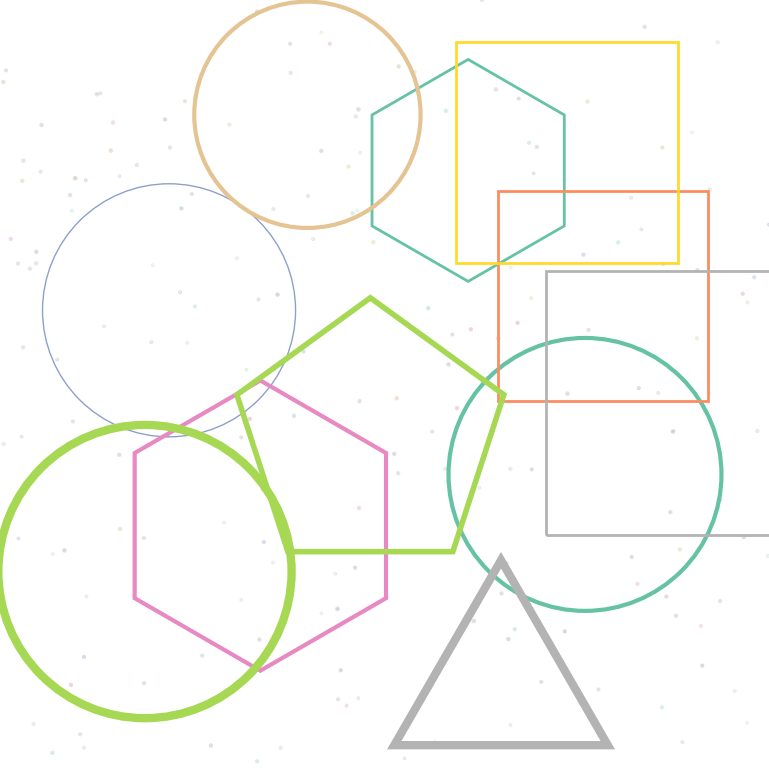[{"shape": "circle", "thickness": 1.5, "radius": 0.89, "center": [0.76, 0.384]}, {"shape": "hexagon", "thickness": 1, "radius": 0.72, "center": [0.608, 0.779]}, {"shape": "square", "thickness": 1, "radius": 0.68, "center": [0.783, 0.616]}, {"shape": "circle", "thickness": 0.5, "radius": 0.82, "center": [0.22, 0.597]}, {"shape": "hexagon", "thickness": 1.5, "radius": 0.94, "center": [0.338, 0.317]}, {"shape": "circle", "thickness": 3, "radius": 0.95, "center": [0.188, 0.258]}, {"shape": "pentagon", "thickness": 2, "radius": 0.91, "center": [0.481, 0.431]}, {"shape": "square", "thickness": 1, "radius": 0.72, "center": [0.736, 0.802]}, {"shape": "circle", "thickness": 1.5, "radius": 0.73, "center": [0.399, 0.851]}, {"shape": "triangle", "thickness": 3, "radius": 0.8, "center": [0.651, 0.112]}, {"shape": "square", "thickness": 1, "radius": 0.86, "center": [0.88, 0.477]}]